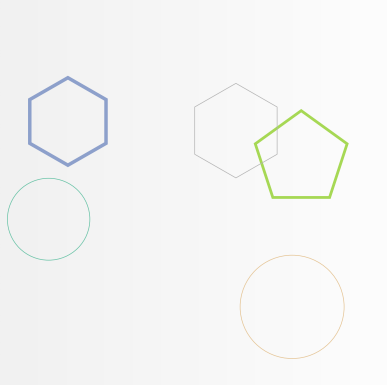[{"shape": "circle", "thickness": 0.5, "radius": 0.53, "center": [0.126, 0.431]}, {"shape": "hexagon", "thickness": 2.5, "radius": 0.57, "center": [0.175, 0.685]}, {"shape": "pentagon", "thickness": 2, "radius": 0.62, "center": [0.777, 0.588]}, {"shape": "circle", "thickness": 0.5, "radius": 0.67, "center": [0.754, 0.203]}, {"shape": "hexagon", "thickness": 0.5, "radius": 0.61, "center": [0.609, 0.661]}]